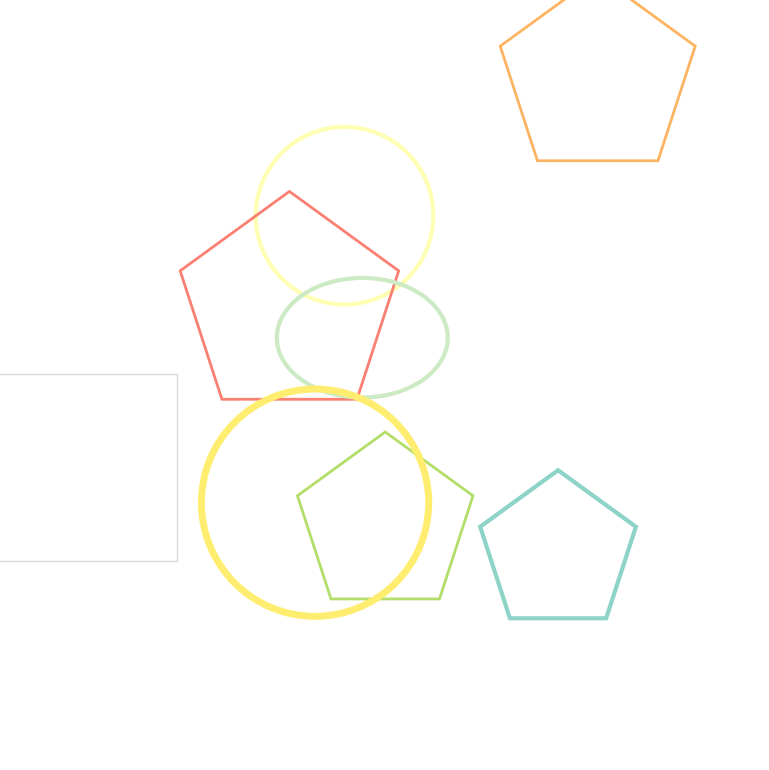[{"shape": "pentagon", "thickness": 1.5, "radius": 0.53, "center": [0.725, 0.283]}, {"shape": "circle", "thickness": 1.5, "radius": 0.58, "center": [0.447, 0.72]}, {"shape": "pentagon", "thickness": 1, "radius": 0.75, "center": [0.376, 0.602]}, {"shape": "pentagon", "thickness": 1, "radius": 0.67, "center": [0.776, 0.899]}, {"shape": "pentagon", "thickness": 1, "radius": 0.6, "center": [0.5, 0.319]}, {"shape": "square", "thickness": 0.5, "radius": 0.6, "center": [0.108, 0.393]}, {"shape": "oval", "thickness": 1.5, "radius": 0.55, "center": [0.471, 0.561]}, {"shape": "circle", "thickness": 2.5, "radius": 0.74, "center": [0.409, 0.347]}]